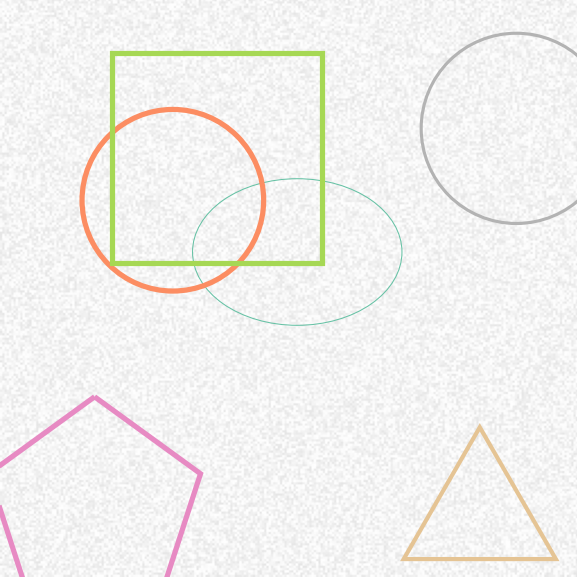[{"shape": "oval", "thickness": 0.5, "radius": 0.91, "center": [0.515, 0.563]}, {"shape": "circle", "thickness": 2.5, "radius": 0.79, "center": [0.299, 0.652]}, {"shape": "pentagon", "thickness": 2.5, "radius": 0.96, "center": [0.164, 0.119]}, {"shape": "square", "thickness": 2.5, "radius": 0.91, "center": [0.376, 0.726]}, {"shape": "triangle", "thickness": 2, "radius": 0.76, "center": [0.831, 0.107]}, {"shape": "circle", "thickness": 1.5, "radius": 0.82, "center": [0.894, 0.777]}]